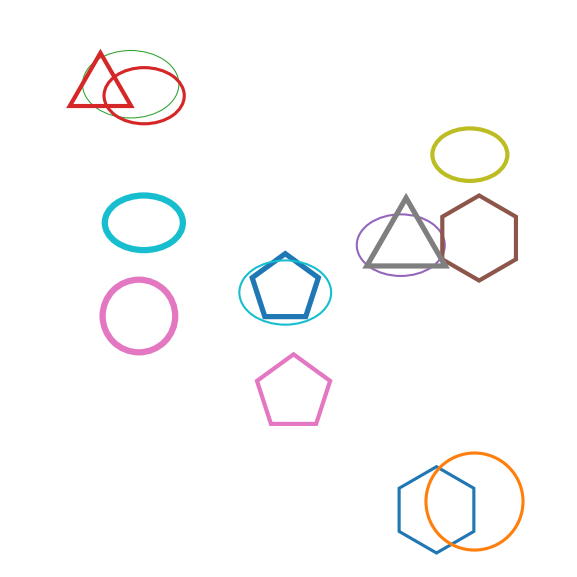[{"shape": "hexagon", "thickness": 1.5, "radius": 0.37, "center": [0.756, 0.116]}, {"shape": "pentagon", "thickness": 2.5, "radius": 0.3, "center": [0.494, 0.5]}, {"shape": "circle", "thickness": 1.5, "radius": 0.42, "center": [0.822, 0.131]}, {"shape": "oval", "thickness": 0.5, "radius": 0.42, "center": [0.226, 0.853]}, {"shape": "oval", "thickness": 1.5, "radius": 0.35, "center": [0.25, 0.833]}, {"shape": "triangle", "thickness": 2, "radius": 0.31, "center": [0.174, 0.846]}, {"shape": "oval", "thickness": 1, "radius": 0.38, "center": [0.694, 0.575]}, {"shape": "hexagon", "thickness": 2, "radius": 0.37, "center": [0.83, 0.587]}, {"shape": "pentagon", "thickness": 2, "radius": 0.33, "center": [0.508, 0.319]}, {"shape": "circle", "thickness": 3, "radius": 0.31, "center": [0.241, 0.452]}, {"shape": "triangle", "thickness": 2.5, "radius": 0.39, "center": [0.703, 0.578]}, {"shape": "oval", "thickness": 2, "radius": 0.32, "center": [0.814, 0.731]}, {"shape": "oval", "thickness": 3, "radius": 0.34, "center": [0.249, 0.613]}, {"shape": "oval", "thickness": 1, "radius": 0.4, "center": [0.494, 0.493]}]